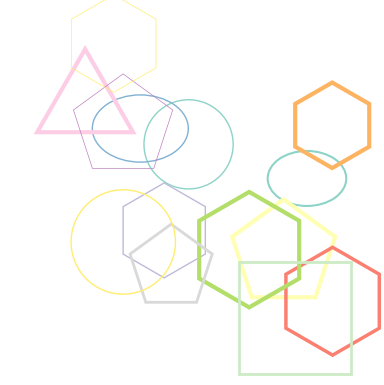[{"shape": "oval", "thickness": 1.5, "radius": 0.51, "center": [0.797, 0.536]}, {"shape": "circle", "thickness": 1, "radius": 0.58, "center": [0.49, 0.625]}, {"shape": "pentagon", "thickness": 3, "radius": 0.7, "center": [0.737, 0.342]}, {"shape": "hexagon", "thickness": 1, "radius": 0.62, "center": [0.427, 0.402]}, {"shape": "hexagon", "thickness": 2.5, "radius": 0.7, "center": [0.864, 0.218]}, {"shape": "oval", "thickness": 1, "radius": 0.62, "center": [0.364, 0.666]}, {"shape": "hexagon", "thickness": 3, "radius": 0.56, "center": [0.863, 0.675]}, {"shape": "hexagon", "thickness": 3, "radius": 0.75, "center": [0.647, 0.352]}, {"shape": "triangle", "thickness": 3, "radius": 0.72, "center": [0.221, 0.729]}, {"shape": "pentagon", "thickness": 2, "radius": 0.56, "center": [0.445, 0.306]}, {"shape": "pentagon", "thickness": 0.5, "radius": 0.68, "center": [0.32, 0.672]}, {"shape": "square", "thickness": 2, "radius": 0.73, "center": [0.765, 0.174]}, {"shape": "hexagon", "thickness": 0.5, "radius": 0.63, "center": [0.295, 0.887]}, {"shape": "circle", "thickness": 1, "radius": 0.68, "center": [0.32, 0.372]}]